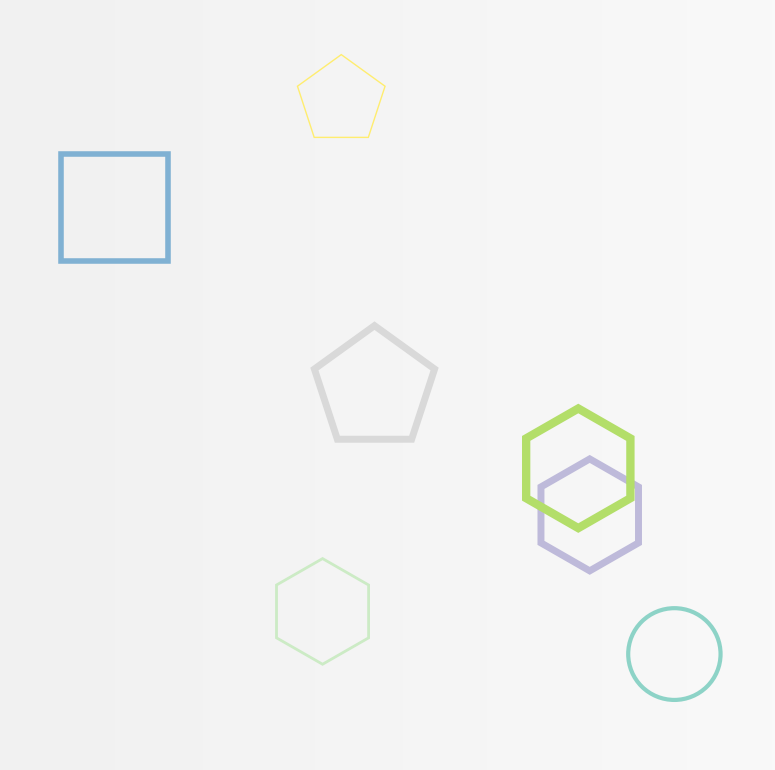[{"shape": "circle", "thickness": 1.5, "radius": 0.3, "center": [0.87, 0.151]}, {"shape": "hexagon", "thickness": 2.5, "radius": 0.36, "center": [0.761, 0.331]}, {"shape": "square", "thickness": 2, "radius": 0.35, "center": [0.148, 0.731]}, {"shape": "hexagon", "thickness": 3, "radius": 0.39, "center": [0.746, 0.392]}, {"shape": "pentagon", "thickness": 2.5, "radius": 0.41, "center": [0.483, 0.496]}, {"shape": "hexagon", "thickness": 1, "radius": 0.34, "center": [0.416, 0.206]}, {"shape": "pentagon", "thickness": 0.5, "radius": 0.3, "center": [0.44, 0.87]}]